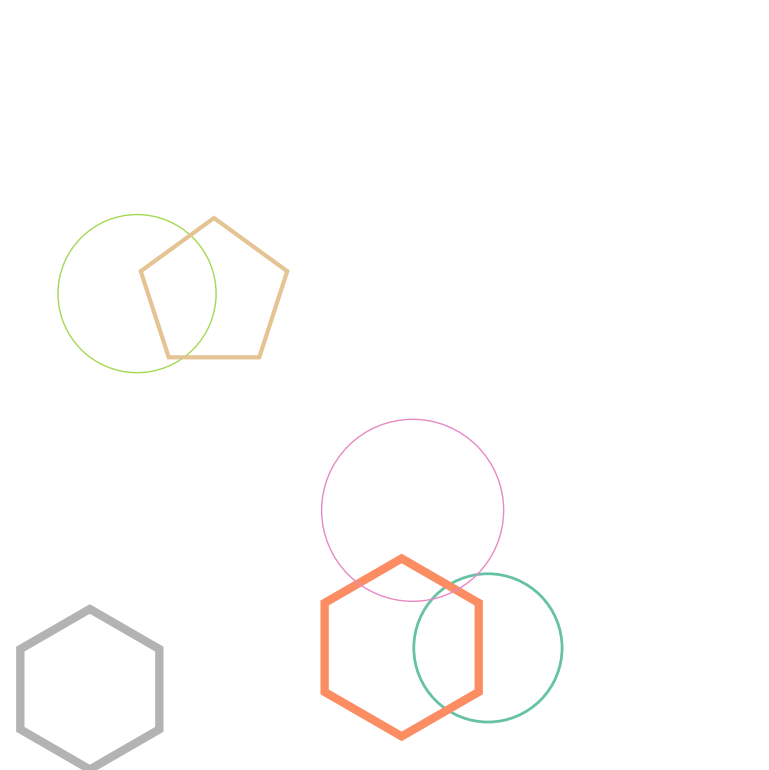[{"shape": "circle", "thickness": 1, "radius": 0.48, "center": [0.634, 0.159]}, {"shape": "hexagon", "thickness": 3, "radius": 0.58, "center": [0.522, 0.159]}, {"shape": "circle", "thickness": 0.5, "radius": 0.59, "center": [0.536, 0.337]}, {"shape": "circle", "thickness": 0.5, "radius": 0.51, "center": [0.178, 0.619]}, {"shape": "pentagon", "thickness": 1.5, "radius": 0.5, "center": [0.278, 0.617]}, {"shape": "hexagon", "thickness": 3, "radius": 0.52, "center": [0.117, 0.105]}]